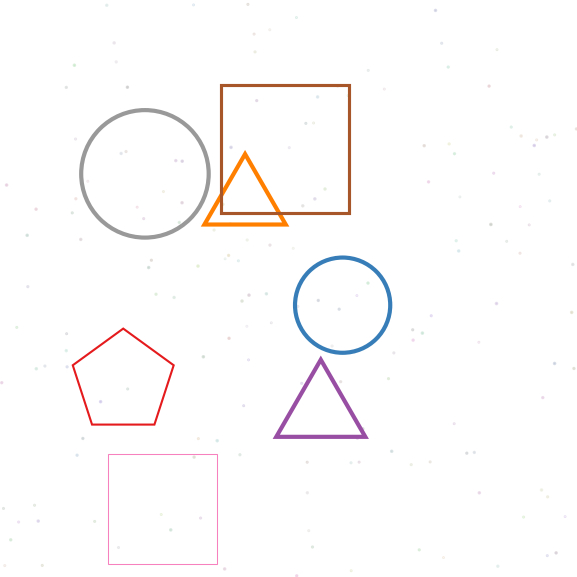[{"shape": "pentagon", "thickness": 1, "radius": 0.46, "center": [0.213, 0.338]}, {"shape": "circle", "thickness": 2, "radius": 0.41, "center": [0.593, 0.471]}, {"shape": "triangle", "thickness": 2, "radius": 0.45, "center": [0.555, 0.287]}, {"shape": "triangle", "thickness": 2, "radius": 0.41, "center": [0.424, 0.651]}, {"shape": "square", "thickness": 1.5, "radius": 0.55, "center": [0.493, 0.741]}, {"shape": "square", "thickness": 0.5, "radius": 0.47, "center": [0.281, 0.118]}, {"shape": "circle", "thickness": 2, "radius": 0.55, "center": [0.251, 0.698]}]